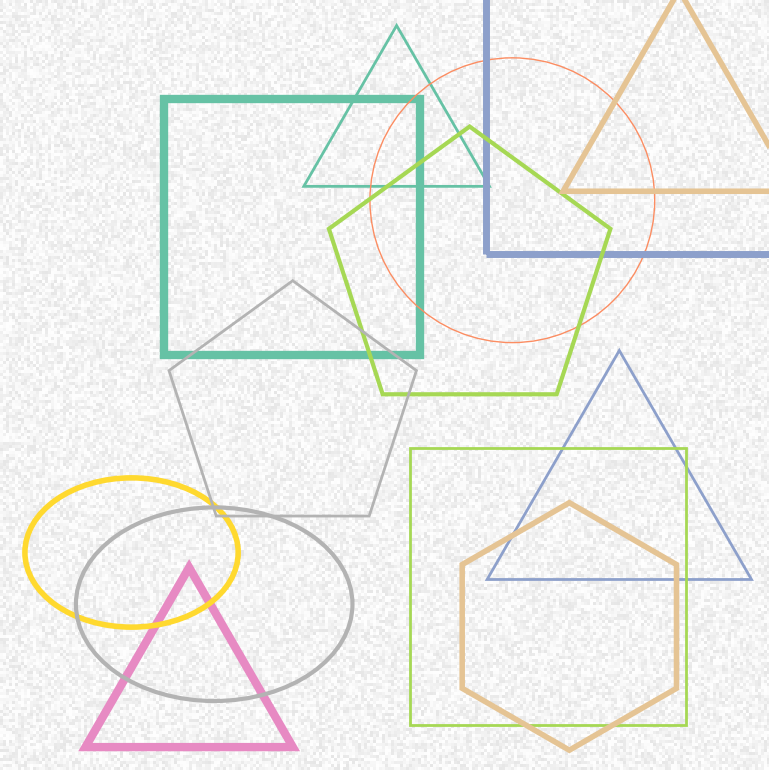[{"shape": "triangle", "thickness": 1, "radius": 0.7, "center": [0.515, 0.828]}, {"shape": "square", "thickness": 3, "radius": 0.83, "center": [0.379, 0.705]}, {"shape": "circle", "thickness": 0.5, "radius": 0.92, "center": [0.665, 0.74]}, {"shape": "triangle", "thickness": 1, "radius": 0.99, "center": [0.804, 0.347]}, {"shape": "square", "thickness": 2.5, "radius": 1.0, "center": [0.831, 0.869]}, {"shape": "triangle", "thickness": 3, "radius": 0.78, "center": [0.246, 0.108]}, {"shape": "pentagon", "thickness": 1.5, "radius": 0.96, "center": [0.61, 0.643]}, {"shape": "square", "thickness": 1, "radius": 0.9, "center": [0.712, 0.238]}, {"shape": "oval", "thickness": 2, "radius": 0.69, "center": [0.171, 0.282]}, {"shape": "hexagon", "thickness": 2, "radius": 0.8, "center": [0.739, 0.186]}, {"shape": "triangle", "thickness": 2, "radius": 0.87, "center": [0.882, 0.839]}, {"shape": "pentagon", "thickness": 1, "radius": 0.84, "center": [0.38, 0.467]}, {"shape": "oval", "thickness": 1.5, "radius": 0.9, "center": [0.278, 0.215]}]